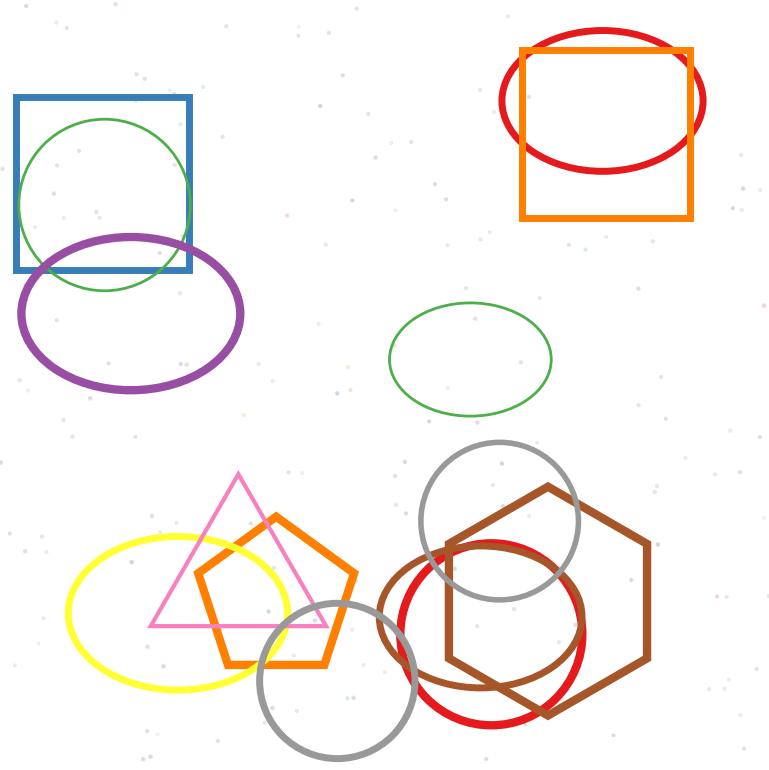[{"shape": "circle", "thickness": 3, "radius": 0.59, "center": [0.638, 0.176]}, {"shape": "oval", "thickness": 2.5, "radius": 0.65, "center": [0.782, 0.869]}, {"shape": "square", "thickness": 2.5, "radius": 0.56, "center": [0.133, 0.762]}, {"shape": "circle", "thickness": 1, "radius": 0.56, "center": [0.136, 0.734]}, {"shape": "oval", "thickness": 1, "radius": 0.53, "center": [0.611, 0.533]}, {"shape": "oval", "thickness": 3, "radius": 0.71, "center": [0.17, 0.593]}, {"shape": "pentagon", "thickness": 3, "radius": 0.53, "center": [0.359, 0.223]}, {"shape": "square", "thickness": 2.5, "radius": 0.54, "center": [0.787, 0.826]}, {"shape": "oval", "thickness": 2.5, "radius": 0.71, "center": [0.231, 0.204]}, {"shape": "oval", "thickness": 2.5, "radius": 0.66, "center": [0.624, 0.199]}, {"shape": "hexagon", "thickness": 3, "radius": 0.74, "center": [0.712, 0.219]}, {"shape": "triangle", "thickness": 1.5, "radius": 0.66, "center": [0.31, 0.253]}, {"shape": "circle", "thickness": 2, "radius": 0.51, "center": [0.649, 0.323]}, {"shape": "circle", "thickness": 2.5, "radius": 0.5, "center": [0.438, 0.116]}]